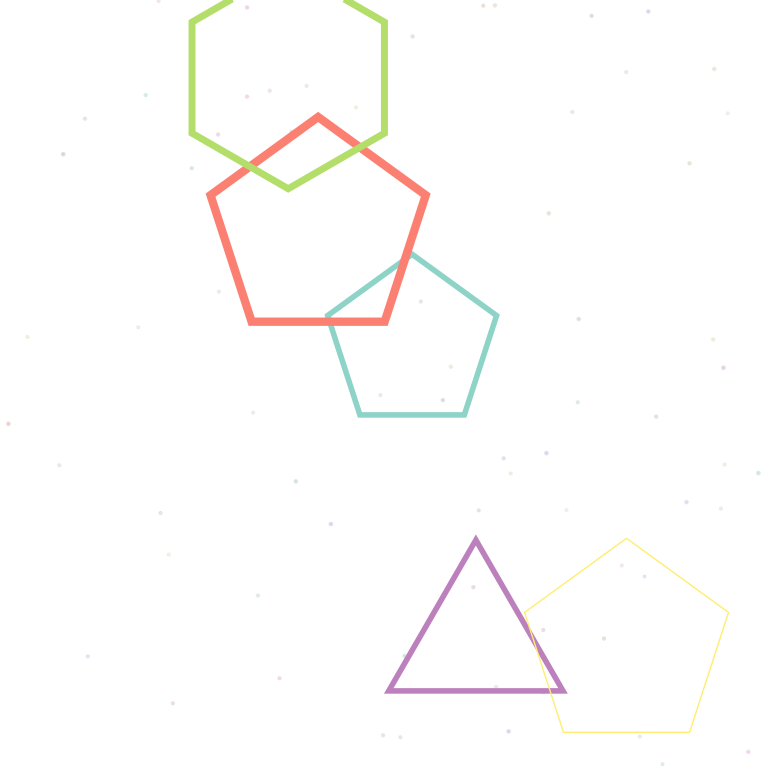[{"shape": "pentagon", "thickness": 2, "radius": 0.58, "center": [0.535, 0.554]}, {"shape": "pentagon", "thickness": 3, "radius": 0.73, "center": [0.413, 0.701]}, {"shape": "hexagon", "thickness": 2.5, "radius": 0.72, "center": [0.374, 0.899]}, {"shape": "triangle", "thickness": 2, "radius": 0.65, "center": [0.618, 0.168]}, {"shape": "pentagon", "thickness": 0.5, "radius": 0.7, "center": [0.814, 0.162]}]